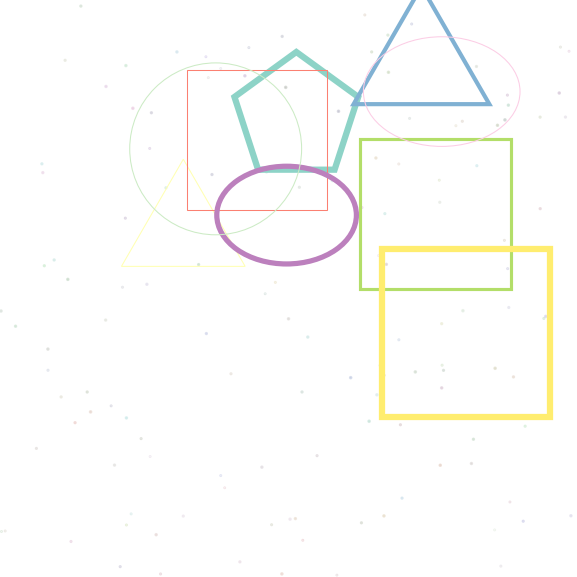[{"shape": "pentagon", "thickness": 3, "radius": 0.56, "center": [0.513, 0.796]}, {"shape": "triangle", "thickness": 0.5, "radius": 0.62, "center": [0.317, 0.6]}, {"shape": "square", "thickness": 0.5, "radius": 0.61, "center": [0.444, 0.757]}, {"shape": "triangle", "thickness": 2, "radius": 0.68, "center": [0.73, 0.887]}, {"shape": "square", "thickness": 1.5, "radius": 0.65, "center": [0.754, 0.629]}, {"shape": "oval", "thickness": 0.5, "radius": 0.68, "center": [0.765, 0.841]}, {"shape": "oval", "thickness": 2.5, "radius": 0.6, "center": [0.496, 0.627]}, {"shape": "circle", "thickness": 0.5, "radius": 0.74, "center": [0.373, 0.741]}, {"shape": "square", "thickness": 3, "radius": 0.73, "center": [0.807, 0.422]}]